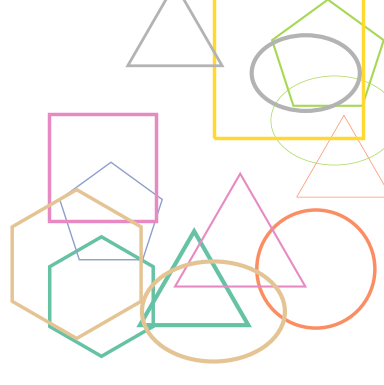[{"shape": "triangle", "thickness": 3, "radius": 0.81, "center": [0.504, 0.237]}, {"shape": "hexagon", "thickness": 2.5, "radius": 0.78, "center": [0.264, 0.23]}, {"shape": "triangle", "thickness": 0.5, "radius": 0.71, "center": [0.893, 0.559]}, {"shape": "circle", "thickness": 2.5, "radius": 0.77, "center": [0.82, 0.301]}, {"shape": "pentagon", "thickness": 1, "radius": 0.7, "center": [0.288, 0.439]}, {"shape": "triangle", "thickness": 1.5, "radius": 0.98, "center": [0.624, 0.353]}, {"shape": "square", "thickness": 2.5, "radius": 0.69, "center": [0.266, 0.565]}, {"shape": "pentagon", "thickness": 1.5, "radius": 0.76, "center": [0.852, 0.849]}, {"shape": "oval", "thickness": 0.5, "radius": 0.83, "center": [0.869, 0.687]}, {"shape": "square", "thickness": 2.5, "radius": 0.97, "center": [0.749, 0.836]}, {"shape": "hexagon", "thickness": 2.5, "radius": 0.97, "center": [0.199, 0.314]}, {"shape": "oval", "thickness": 3, "radius": 0.93, "center": [0.554, 0.191]}, {"shape": "triangle", "thickness": 2, "radius": 0.71, "center": [0.454, 0.9]}, {"shape": "oval", "thickness": 3, "radius": 0.7, "center": [0.794, 0.81]}]